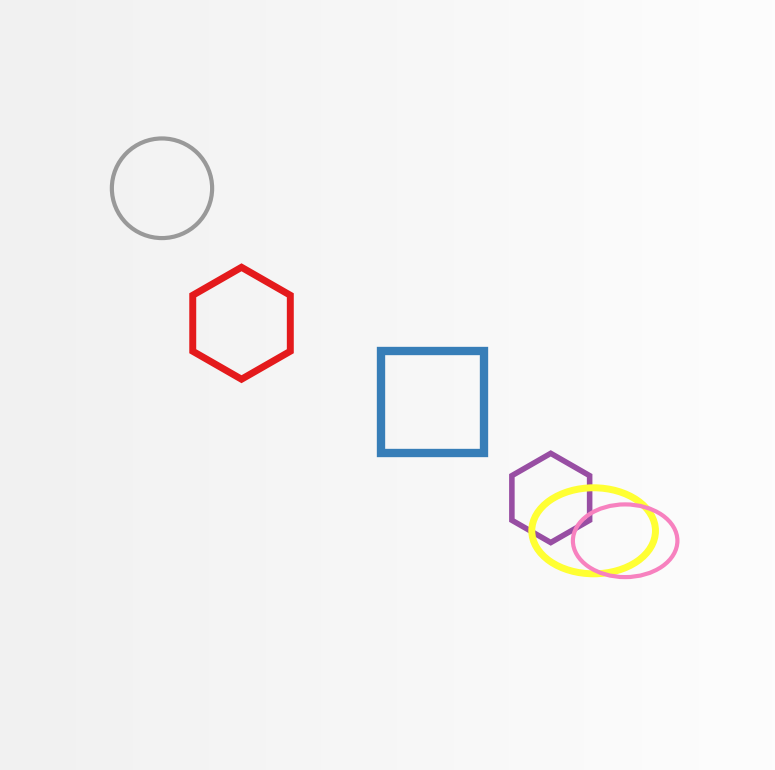[{"shape": "hexagon", "thickness": 2.5, "radius": 0.36, "center": [0.312, 0.58]}, {"shape": "square", "thickness": 3, "radius": 0.33, "center": [0.558, 0.478]}, {"shape": "hexagon", "thickness": 2, "radius": 0.29, "center": [0.711, 0.353]}, {"shape": "oval", "thickness": 2.5, "radius": 0.4, "center": [0.766, 0.311]}, {"shape": "oval", "thickness": 1.5, "radius": 0.34, "center": [0.807, 0.298]}, {"shape": "circle", "thickness": 1.5, "radius": 0.32, "center": [0.209, 0.755]}]